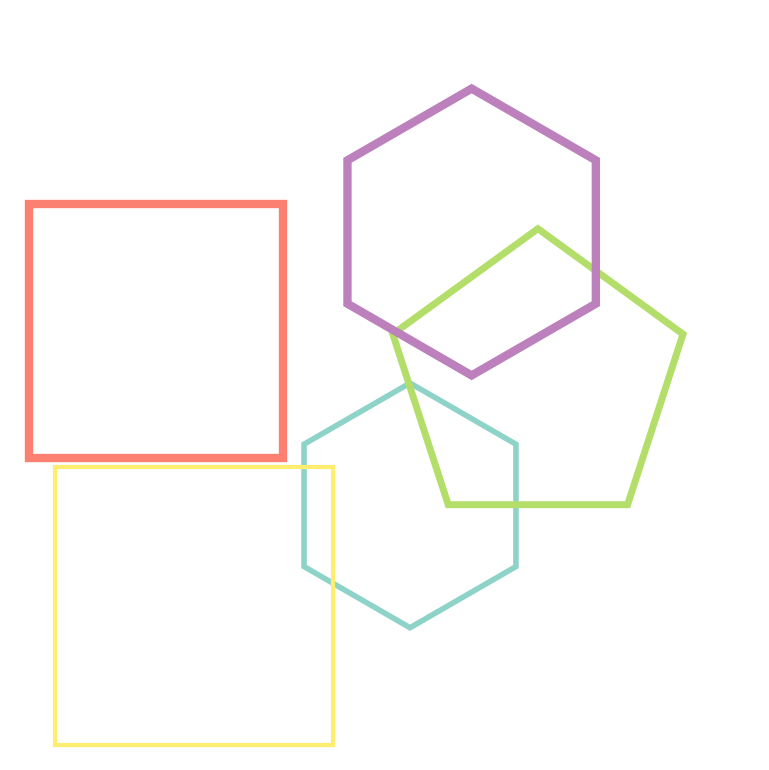[{"shape": "hexagon", "thickness": 2, "radius": 0.79, "center": [0.532, 0.344]}, {"shape": "square", "thickness": 3, "radius": 0.82, "center": [0.203, 0.57]}, {"shape": "pentagon", "thickness": 2.5, "radius": 0.99, "center": [0.699, 0.505]}, {"shape": "hexagon", "thickness": 3, "radius": 0.93, "center": [0.613, 0.699]}, {"shape": "square", "thickness": 1.5, "radius": 0.9, "center": [0.252, 0.213]}]